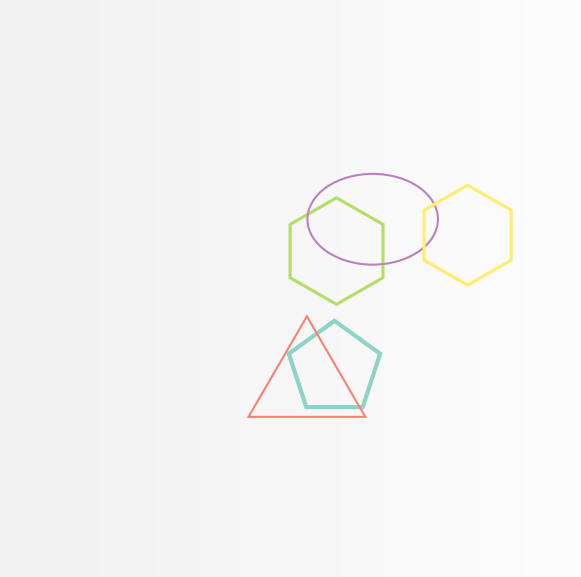[{"shape": "pentagon", "thickness": 2, "radius": 0.41, "center": [0.575, 0.361]}, {"shape": "triangle", "thickness": 1, "radius": 0.58, "center": [0.528, 0.335]}, {"shape": "hexagon", "thickness": 1.5, "radius": 0.46, "center": [0.579, 0.564]}, {"shape": "oval", "thickness": 1, "radius": 0.56, "center": [0.641, 0.619]}, {"shape": "hexagon", "thickness": 1.5, "radius": 0.43, "center": [0.805, 0.592]}]